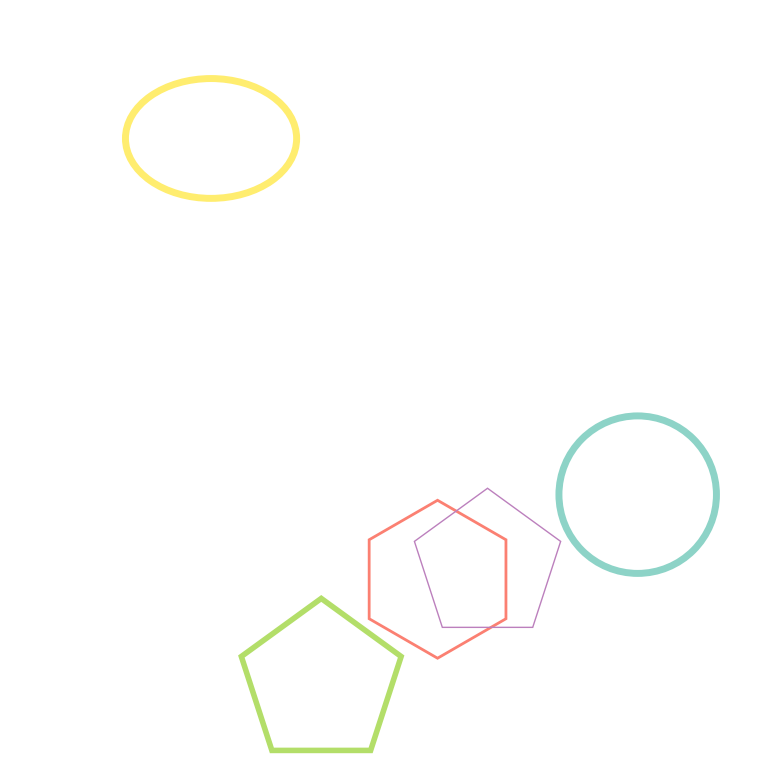[{"shape": "circle", "thickness": 2.5, "radius": 0.51, "center": [0.828, 0.358]}, {"shape": "hexagon", "thickness": 1, "radius": 0.51, "center": [0.568, 0.248]}, {"shape": "pentagon", "thickness": 2, "radius": 0.55, "center": [0.417, 0.114]}, {"shape": "pentagon", "thickness": 0.5, "radius": 0.5, "center": [0.633, 0.266]}, {"shape": "oval", "thickness": 2.5, "radius": 0.56, "center": [0.274, 0.82]}]